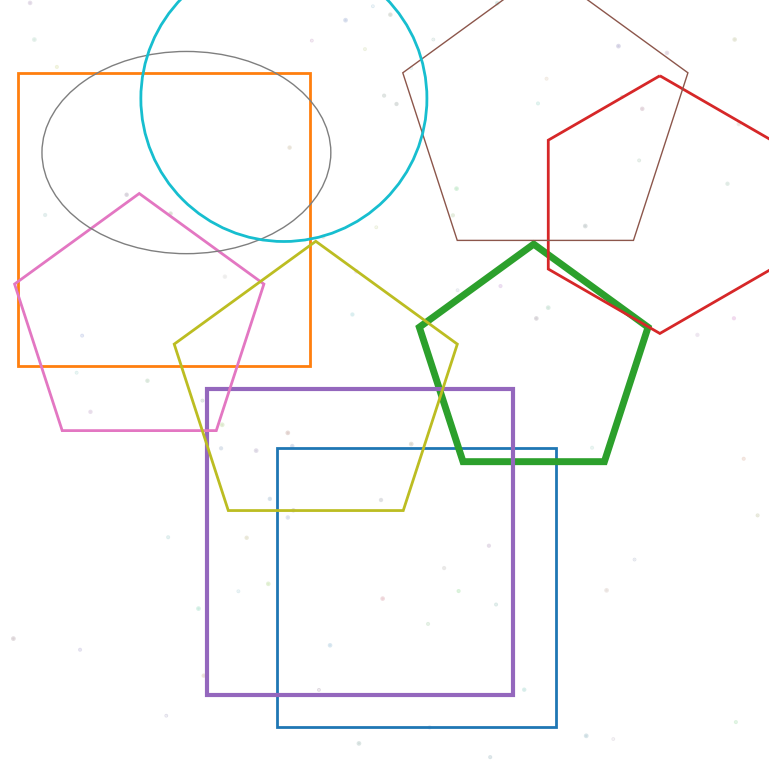[{"shape": "square", "thickness": 1, "radius": 0.91, "center": [0.541, 0.236]}, {"shape": "square", "thickness": 1, "radius": 0.95, "center": [0.213, 0.715]}, {"shape": "pentagon", "thickness": 2.5, "radius": 0.78, "center": [0.693, 0.527]}, {"shape": "hexagon", "thickness": 1, "radius": 0.84, "center": [0.857, 0.734]}, {"shape": "square", "thickness": 1.5, "radius": 0.99, "center": [0.468, 0.296]}, {"shape": "pentagon", "thickness": 0.5, "radius": 0.97, "center": [0.708, 0.845]}, {"shape": "pentagon", "thickness": 1, "radius": 0.85, "center": [0.181, 0.578]}, {"shape": "oval", "thickness": 0.5, "radius": 0.94, "center": [0.242, 0.802]}, {"shape": "pentagon", "thickness": 1, "radius": 0.97, "center": [0.41, 0.493]}, {"shape": "circle", "thickness": 1, "radius": 0.93, "center": [0.369, 0.872]}]